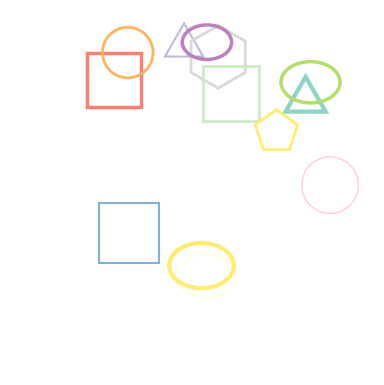[{"shape": "triangle", "thickness": 3, "radius": 0.3, "center": [0.794, 0.74]}, {"shape": "oval", "thickness": 0.5, "radius": 0.4, "center": [0.535, 0.283]}, {"shape": "triangle", "thickness": 1.5, "radius": 0.29, "center": [0.478, 0.882]}, {"shape": "square", "thickness": 2.5, "radius": 0.35, "center": [0.296, 0.792]}, {"shape": "square", "thickness": 1.5, "radius": 0.39, "center": [0.335, 0.395]}, {"shape": "circle", "thickness": 2, "radius": 0.33, "center": [0.332, 0.863]}, {"shape": "oval", "thickness": 2.5, "radius": 0.38, "center": [0.807, 0.786]}, {"shape": "circle", "thickness": 1, "radius": 0.37, "center": [0.857, 0.519]}, {"shape": "hexagon", "thickness": 2, "radius": 0.41, "center": [0.567, 0.852]}, {"shape": "oval", "thickness": 2.5, "radius": 0.32, "center": [0.537, 0.89]}, {"shape": "square", "thickness": 2, "radius": 0.36, "center": [0.6, 0.757]}, {"shape": "pentagon", "thickness": 2, "radius": 0.29, "center": [0.718, 0.658]}, {"shape": "oval", "thickness": 3, "radius": 0.42, "center": [0.523, 0.31]}]